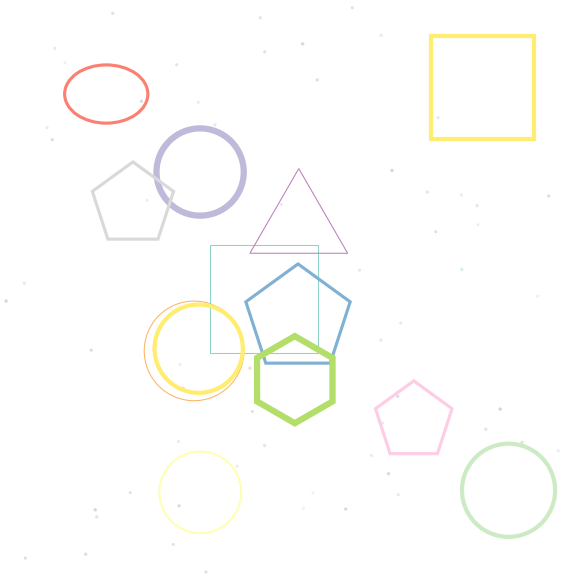[{"shape": "square", "thickness": 0.5, "radius": 0.47, "center": [0.457, 0.481]}, {"shape": "circle", "thickness": 1, "radius": 0.35, "center": [0.347, 0.147]}, {"shape": "circle", "thickness": 3, "radius": 0.38, "center": [0.347, 0.701]}, {"shape": "oval", "thickness": 1.5, "radius": 0.36, "center": [0.184, 0.836]}, {"shape": "pentagon", "thickness": 1.5, "radius": 0.47, "center": [0.516, 0.447]}, {"shape": "circle", "thickness": 0.5, "radius": 0.43, "center": [0.336, 0.392]}, {"shape": "hexagon", "thickness": 3, "radius": 0.38, "center": [0.51, 0.342]}, {"shape": "pentagon", "thickness": 1.5, "radius": 0.35, "center": [0.716, 0.27]}, {"shape": "pentagon", "thickness": 1.5, "radius": 0.37, "center": [0.23, 0.645]}, {"shape": "triangle", "thickness": 0.5, "radius": 0.49, "center": [0.517, 0.609]}, {"shape": "circle", "thickness": 2, "radius": 0.4, "center": [0.881, 0.15]}, {"shape": "square", "thickness": 2, "radius": 0.45, "center": [0.836, 0.848]}, {"shape": "circle", "thickness": 2, "radius": 0.38, "center": [0.344, 0.395]}]